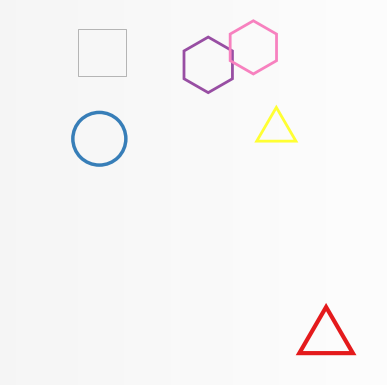[{"shape": "triangle", "thickness": 3, "radius": 0.4, "center": [0.842, 0.123]}, {"shape": "circle", "thickness": 2.5, "radius": 0.34, "center": [0.256, 0.64]}, {"shape": "hexagon", "thickness": 2, "radius": 0.36, "center": [0.537, 0.832]}, {"shape": "triangle", "thickness": 2, "radius": 0.29, "center": [0.713, 0.663]}, {"shape": "hexagon", "thickness": 2, "radius": 0.35, "center": [0.654, 0.877]}, {"shape": "square", "thickness": 0.5, "radius": 0.31, "center": [0.263, 0.864]}]